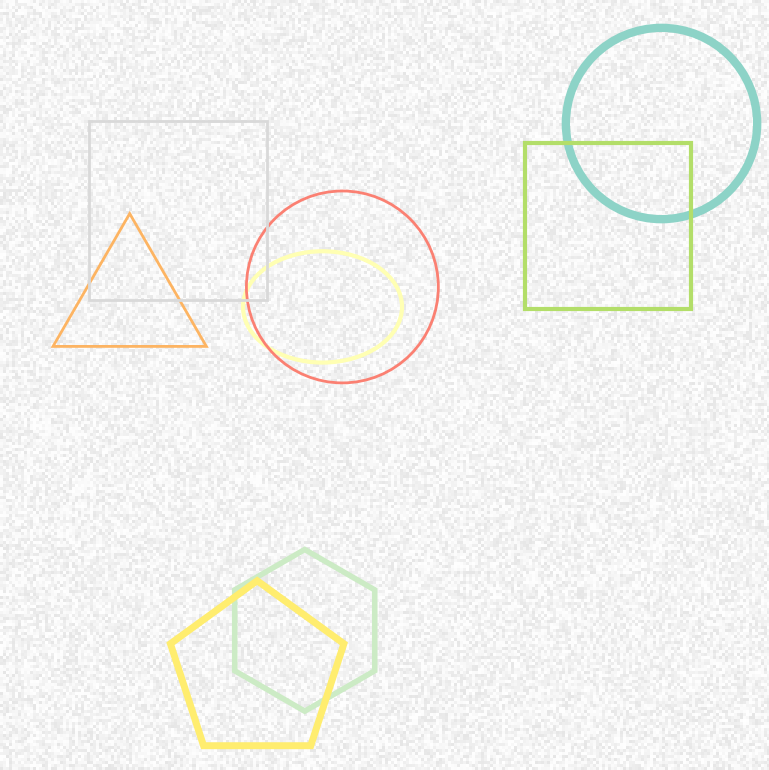[{"shape": "circle", "thickness": 3, "radius": 0.62, "center": [0.859, 0.84]}, {"shape": "oval", "thickness": 1.5, "radius": 0.52, "center": [0.419, 0.601]}, {"shape": "circle", "thickness": 1, "radius": 0.62, "center": [0.445, 0.627]}, {"shape": "triangle", "thickness": 1, "radius": 0.57, "center": [0.168, 0.608]}, {"shape": "square", "thickness": 1.5, "radius": 0.54, "center": [0.79, 0.706]}, {"shape": "square", "thickness": 1, "radius": 0.58, "center": [0.231, 0.727]}, {"shape": "hexagon", "thickness": 2, "radius": 0.52, "center": [0.396, 0.181]}, {"shape": "pentagon", "thickness": 2.5, "radius": 0.59, "center": [0.334, 0.127]}]